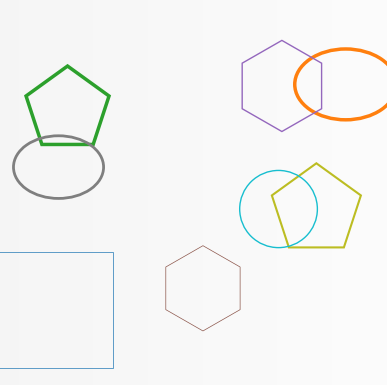[{"shape": "square", "thickness": 0.5, "radius": 0.75, "center": [0.143, 0.195]}, {"shape": "oval", "thickness": 2.5, "radius": 0.66, "center": [0.892, 0.781]}, {"shape": "pentagon", "thickness": 2.5, "radius": 0.56, "center": [0.174, 0.716]}, {"shape": "hexagon", "thickness": 1, "radius": 0.59, "center": [0.727, 0.777]}, {"shape": "hexagon", "thickness": 0.5, "radius": 0.55, "center": [0.524, 0.251]}, {"shape": "oval", "thickness": 2, "radius": 0.58, "center": [0.151, 0.566]}, {"shape": "pentagon", "thickness": 1.5, "radius": 0.6, "center": [0.816, 0.455]}, {"shape": "circle", "thickness": 1, "radius": 0.5, "center": [0.719, 0.457]}]